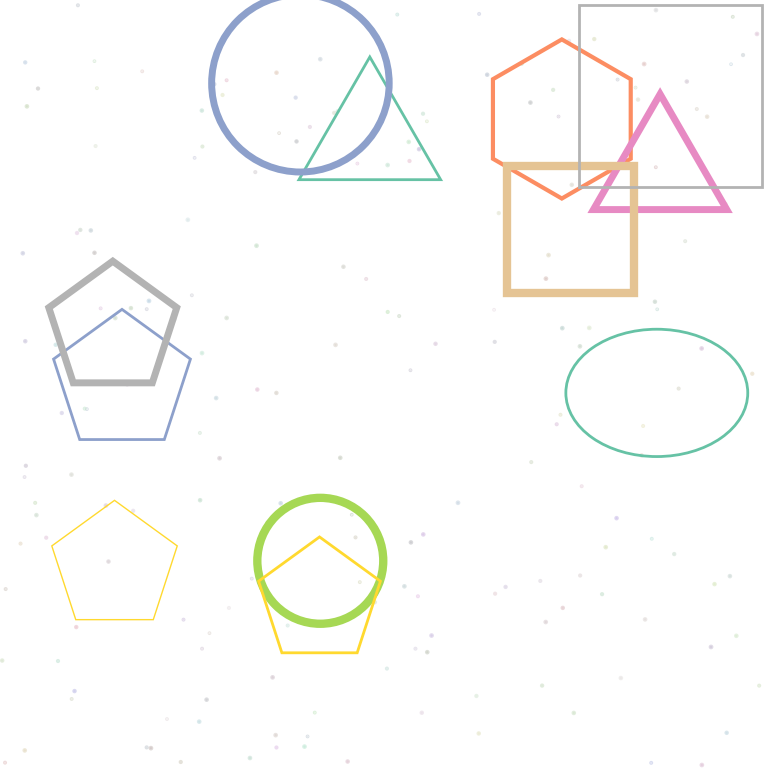[{"shape": "oval", "thickness": 1, "radius": 0.59, "center": [0.853, 0.49]}, {"shape": "triangle", "thickness": 1, "radius": 0.53, "center": [0.48, 0.82]}, {"shape": "hexagon", "thickness": 1.5, "radius": 0.52, "center": [0.73, 0.846]}, {"shape": "circle", "thickness": 2.5, "radius": 0.58, "center": [0.39, 0.892]}, {"shape": "pentagon", "thickness": 1, "radius": 0.47, "center": [0.158, 0.505]}, {"shape": "triangle", "thickness": 2.5, "radius": 0.5, "center": [0.857, 0.778]}, {"shape": "circle", "thickness": 3, "radius": 0.41, "center": [0.416, 0.272]}, {"shape": "pentagon", "thickness": 0.5, "radius": 0.43, "center": [0.149, 0.265]}, {"shape": "pentagon", "thickness": 1, "radius": 0.42, "center": [0.415, 0.22]}, {"shape": "square", "thickness": 3, "radius": 0.41, "center": [0.741, 0.702]}, {"shape": "pentagon", "thickness": 2.5, "radius": 0.44, "center": [0.146, 0.573]}, {"shape": "square", "thickness": 1, "radius": 0.59, "center": [0.871, 0.875]}]